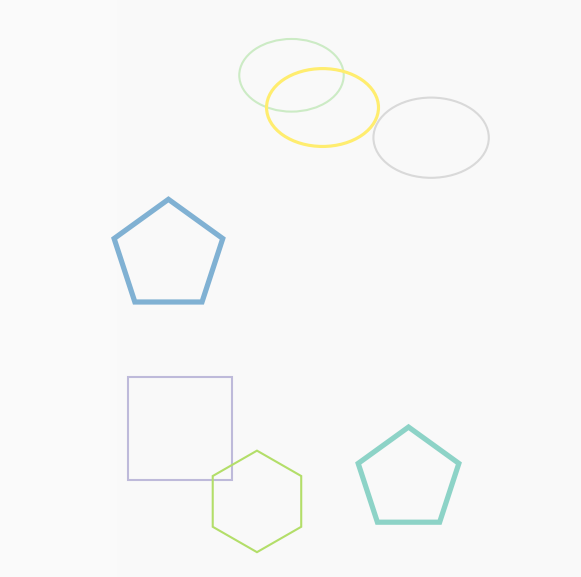[{"shape": "pentagon", "thickness": 2.5, "radius": 0.46, "center": [0.703, 0.169]}, {"shape": "square", "thickness": 1, "radius": 0.45, "center": [0.31, 0.258]}, {"shape": "pentagon", "thickness": 2.5, "radius": 0.49, "center": [0.29, 0.556]}, {"shape": "hexagon", "thickness": 1, "radius": 0.44, "center": [0.442, 0.131]}, {"shape": "oval", "thickness": 1, "radius": 0.5, "center": [0.742, 0.761]}, {"shape": "oval", "thickness": 1, "radius": 0.45, "center": [0.501, 0.869]}, {"shape": "oval", "thickness": 1.5, "radius": 0.48, "center": [0.555, 0.813]}]